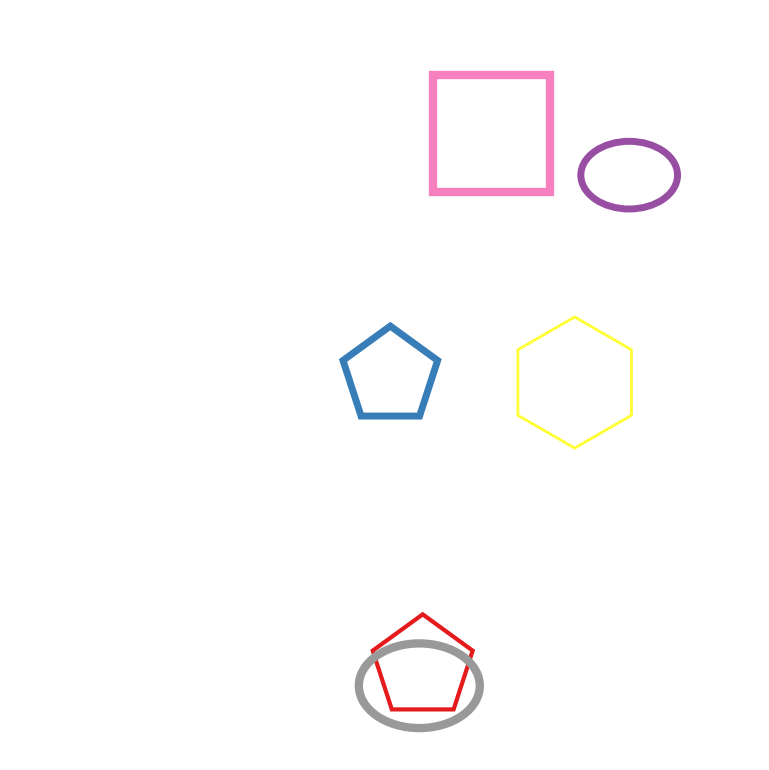[{"shape": "pentagon", "thickness": 1.5, "radius": 0.34, "center": [0.549, 0.134]}, {"shape": "pentagon", "thickness": 2.5, "radius": 0.32, "center": [0.507, 0.512]}, {"shape": "oval", "thickness": 2.5, "radius": 0.31, "center": [0.817, 0.773]}, {"shape": "hexagon", "thickness": 1, "radius": 0.43, "center": [0.746, 0.503]}, {"shape": "square", "thickness": 3, "radius": 0.38, "center": [0.638, 0.826]}, {"shape": "oval", "thickness": 3, "radius": 0.39, "center": [0.545, 0.109]}]